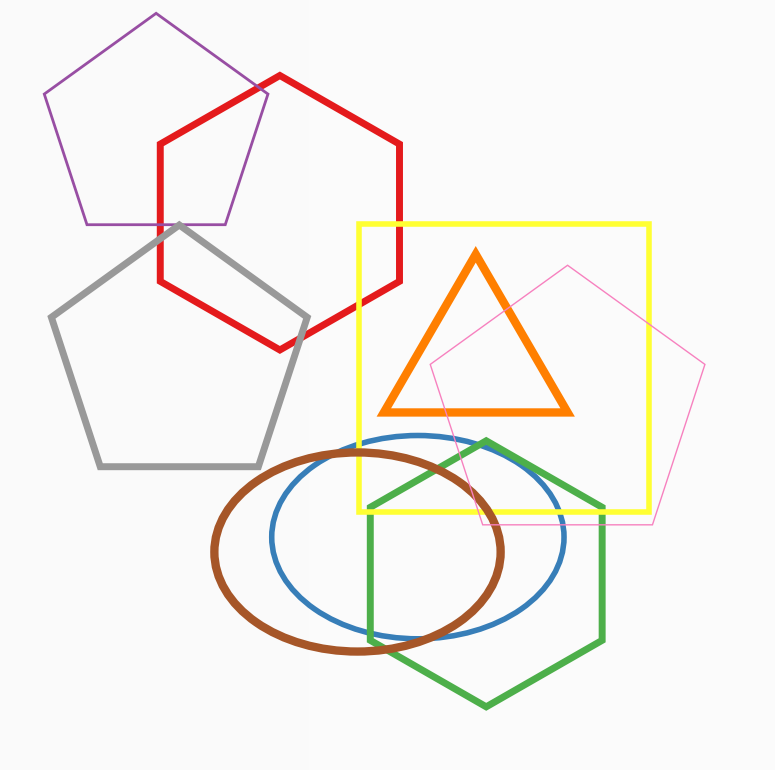[{"shape": "hexagon", "thickness": 2.5, "radius": 0.89, "center": [0.361, 0.724]}, {"shape": "oval", "thickness": 2, "radius": 0.94, "center": [0.539, 0.302]}, {"shape": "hexagon", "thickness": 2.5, "radius": 0.86, "center": [0.627, 0.255]}, {"shape": "pentagon", "thickness": 1, "radius": 0.76, "center": [0.201, 0.831]}, {"shape": "triangle", "thickness": 3, "radius": 0.68, "center": [0.614, 0.533]}, {"shape": "square", "thickness": 2, "radius": 0.94, "center": [0.65, 0.522]}, {"shape": "oval", "thickness": 3, "radius": 0.92, "center": [0.461, 0.283]}, {"shape": "pentagon", "thickness": 0.5, "radius": 0.93, "center": [0.732, 0.469]}, {"shape": "pentagon", "thickness": 2.5, "radius": 0.87, "center": [0.231, 0.534]}]